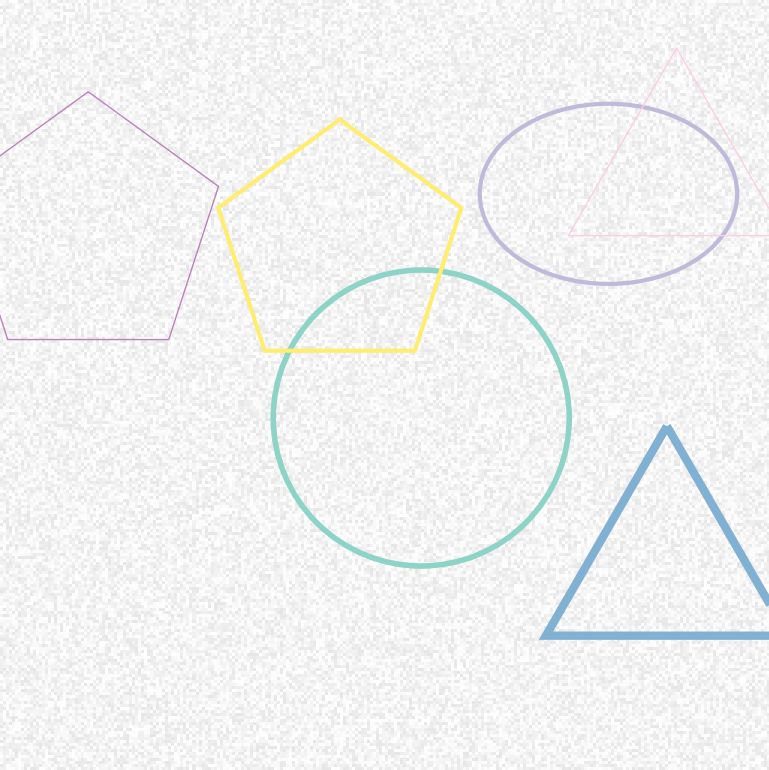[{"shape": "circle", "thickness": 2, "radius": 0.96, "center": [0.547, 0.457]}, {"shape": "oval", "thickness": 1.5, "radius": 0.84, "center": [0.79, 0.748]}, {"shape": "triangle", "thickness": 3, "radius": 0.91, "center": [0.866, 0.265]}, {"shape": "triangle", "thickness": 0.5, "radius": 0.81, "center": [0.879, 0.775]}, {"shape": "pentagon", "thickness": 0.5, "radius": 0.89, "center": [0.115, 0.703]}, {"shape": "pentagon", "thickness": 1.5, "radius": 0.83, "center": [0.441, 0.679]}]